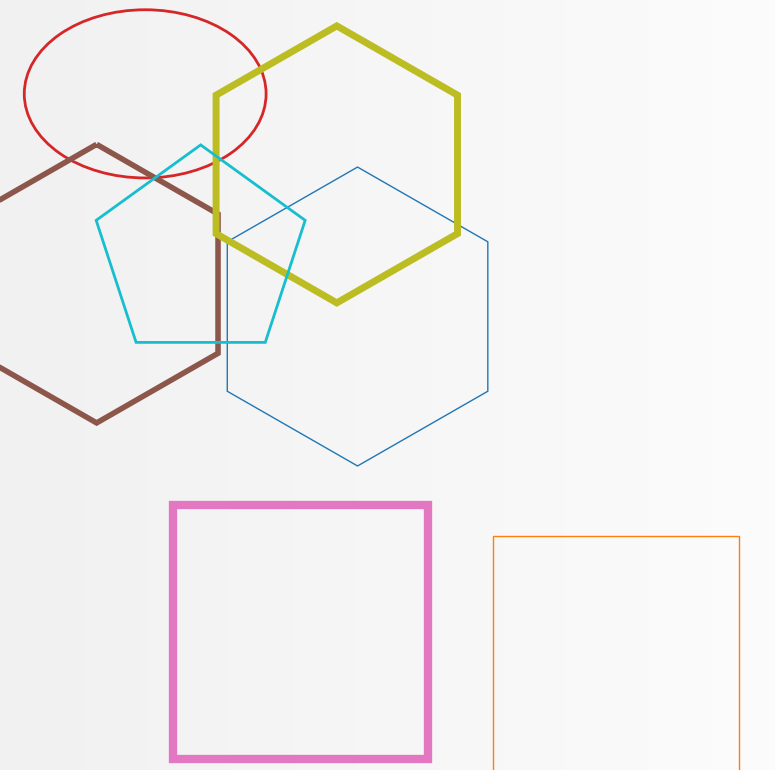[{"shape": "hexagon", "thickness": 0.5, "radius": 0.97, "center": [0.461, 0.589]}, {"shape": "square", "thickness": 0.5, "radius": 0.79, "center": [0.795, 0.146]}, {"shape": "oval", "thickness": 1, "radius": 0.78, "center": [0.187, 0.878]}, {"shape": "hexagon", "thickness": 2, "radius": 0.9, "center": [0.125, 0.632]}, {"shape": "square", "thickness": 3, "radius": 0.82, "center": [0.388, 0.179]}, {"shape": "hexagon", "thickness": 2.5, "radius": 0.9, "center": [0.435, 0.787]}, {"shape": "pentagon", "thickness": 1, "radius": 0.71, "center": [0.259, 0.67]}]